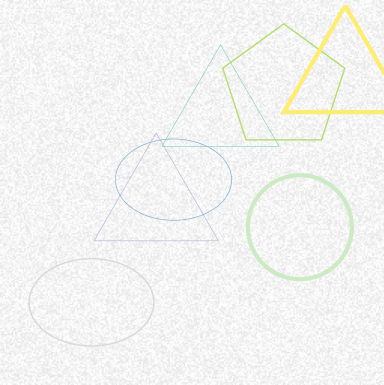[{"shape": "triangle", "thickness": 0.5, "radius": 0.88, "center": [0.573, 0.708]}, {"shape": "triangle", "thickness": 0.5, "radius": 0.93, "center": [0.406, 0.468]}, {"shape": "oval", "thickness": 0.5, "radius": 0.75, "center": [0.451, 0.533]}, {"shape": "pentagon", "thickness": 1, "radius": 0.83, "center": [0.737, 0.771]}, {"shape": "oval", "thickness": 1, "radius": 0.81, "center": [0.238, 0.215]}, {"shape": "circle", "thickness": 3, "radius": 0.68, "center": [0.779, 0.41]}, {"shape": "triangle", "thickness": 3, "radius": 0.92, "center": [0.897, 0.801]}]